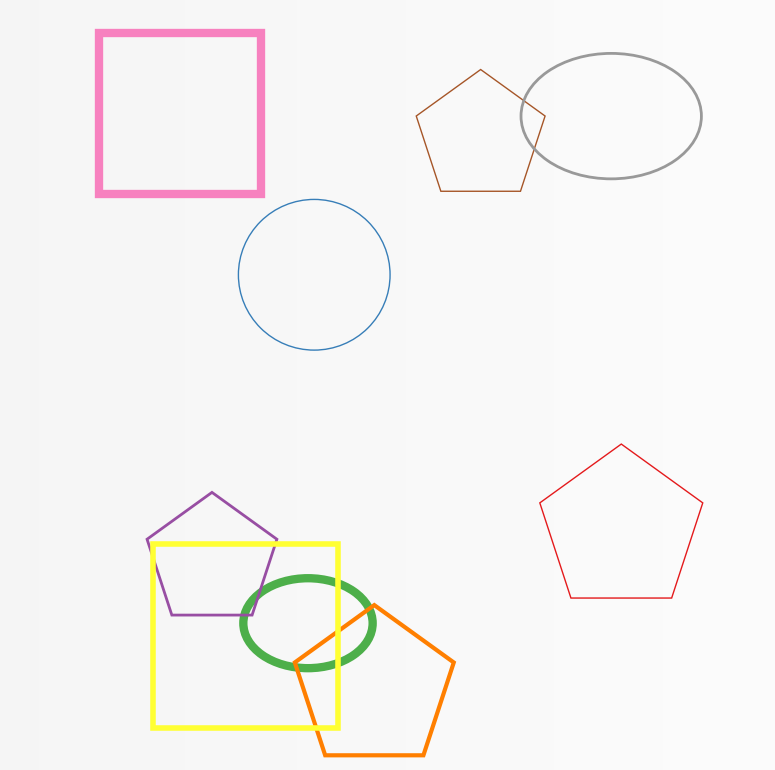[{"shape": "pentagon", "thickness": 0.5, "radius": 0.55, "center": [0.802, 0.313]}, {"shape": "circle", "thickness": 0.5, "radius": 0.49, "center": [0.405, 0.643]}, {"shape": "oval", "thickness": 3, "radius": 0.42, "center": [0.397, 0.191]}, {"shape": "pentagon", "thickness": 1, "radius": 0.44, "center": [0.274, 0.272]}, {"shape": "pentagon", "thickness": 1.5, "radius": 0.54, "center": [0.483, 0.106]}, {"shape": "square", "thickness": 2, "radius": 0.6, "center": [0.317, 0.174]}, {"shape": "pentagon", "thickness": 0.5, "radius": 0.44, "center": [0.62, 0.822]}, {"shape": "square", "thickness": 3, "radius": 0.52, "center": [0.232, 0.852]}, {"shape": "oval", "thickness": 1, "radius": 0.58, "center": [0.789, 0.849]}]